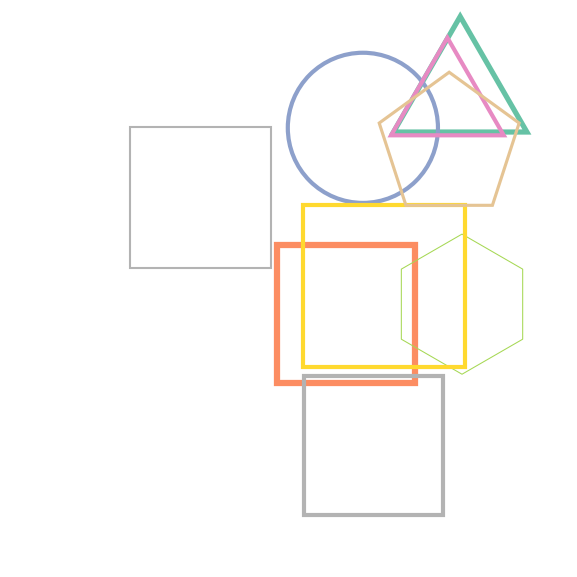[{"shape": "triangle", "thickness": 2.5, "radius": 0.67, "center": [0.797, 0.837]}, {"shape": "square", "thickness": 3, "radius": 0.6, "center": [0.599, 0.455]}, {"shape": "circle", "thickness": 2, "radius": 0.65, "center": [0.628, 0.778]}, {"shape": "triangle", "thickness": 2, "radius": 0.56, "center": [0.775, 0.821]}, {"shape": "hexagon", "thickness": 0.5, "radius": 0.61, "center": [0.8, 0.472]}, {"shape": "square", "thickness": 2, "radius": 0.7, "center": [0.664, 0.504]}, {"shape": "pentagon", "thickness": 1.5, "radius": 0.64, "center": [0.778, 0.747]}, {"shape": "square", "thickness": 1, "radius": 0.61, "center": [0.348, 0.658]}, {"shape": "square", "thickness": 2, "radius": 0.6, "center": [0.647, 0.228]}]